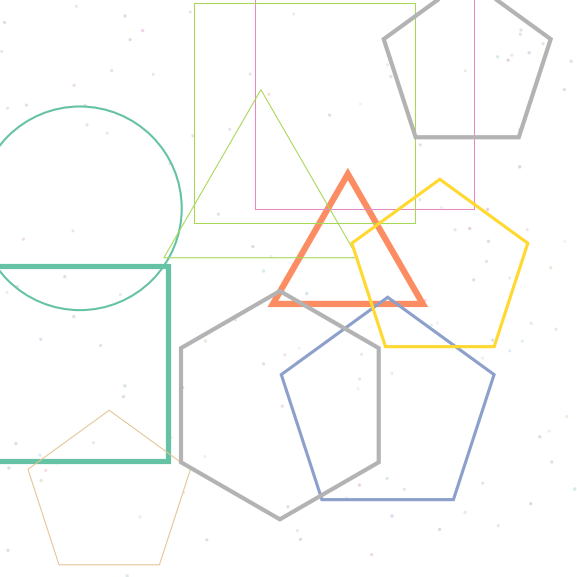[{"shape": "square", "thickness": 2.5, "radius": 0.84, "center": [0.123, 0.37]}, {"shape": "circle", "thickness": 1, "radius": 0.88, "center": [0.138, 0.638]}, {"shape": "triangle", "thickness": 3, "radius": 0.75, "center": [0.602, 0.548]}, {"shape": "pentagon", "thickness": 1.5, "radius": 0.97, "center": [0.671, 0.291]}, {"shape": "square", "thickness": 0.5, "radius": 0.95, "center": [0.632, 0.827]}, {"shape": "triangle", "thickness": 0.5, "radius": 0.97, "center": [0.452, 0.65]}, {"shape": "square", "thickness": 0.5, "radius": 0.95, "center": [0.527, 0.803]}, {"shape": "pentagon", "thickness": 1.5, "radius": 0.8, "center": [0.762, 0.528]}, {"shape": "pentagon", "thickness": 0.5, "radius": 0.74, "center": [0.189, 0.141]}, {"shape": "pentagon", "thickness": 2, "radius": 0.76, "center": [0.809, 0.884]}, {"shape": "hexagon", "thickness": 2, "radius": 0.99, "center": [0.485, 0.298]}]